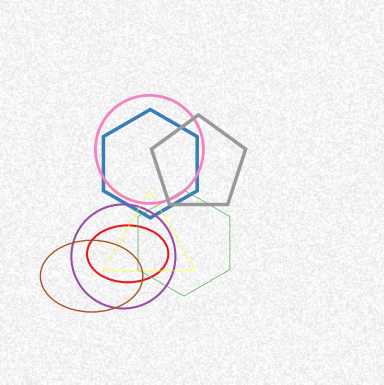[{"shape": "oval", "thickness": 1.5, "radius": 0.53, "center": [0.332, 0.341]}, {"shape": "hexagon", "thickness": 2.5, "radius": 0.7, "center": [0.39, 0.575]}, {"shape": "hexagon", "thickness": 0.5, "radius": 0.69, "center": [0.478, 0.369]}, {"shape": "circle", "thickness": 1.5, "radius": 0.68, "center": [0.32, 0.334]}, {"shape": "triangle", "thickness": 0.5, "radius": 0.7, "center": [0.388, 0.366]}, {"shape": "oval", "thickness": 1, "radius": 0.67, "center": [0.238, 0.283]}, {"shape": "circle", "thickness": 2, "radius": 0.7, "center": [0.388, 0.612]}, {"shape": "pentagon", "thickness": 2.5, "radius": 0.64, "center": [0.516, 0.573]}]